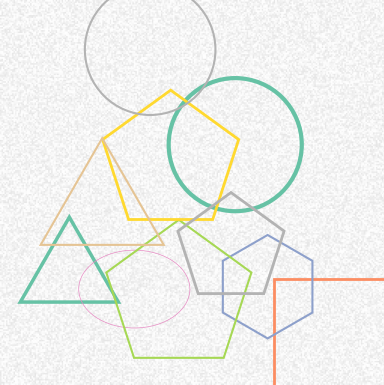[{"shape": "circle", "thickness": 3, "radius": 0.86, "center": [0.611, 0.624]}, {"shape": "triangle", "thickness": 2.5, "radius": 0.73, "center": [0.18, 0.289]}, {"shape": "square", "thickness": 2, "radius": 0.78, "center": [0.868, 0.12]}, {"shape": "hexagon", "thickness": 1.5, "radius": 0.67, "center": [0.695, 0.255]}, {"shape": "oval", "thickness": 0.5, "radius": 0.72, "center": [0.349, 0.249]}, {"shape": "pentagon", "thickness": 1.5, "radius": 0.99, "center": [0.465, 0.231]}, {"shape": "pentagon", "thickness": 2, "radius": 0.93, "center": [0.443, 0.58]}, {"shape": "triangle", "thickness": 1.5, "radius": 0.92, "center": [0.265, 0.456]}, {"shape": "pentagon", "thickness": 2, "radius": 0.73, "center": [0.6, 0.355]}, {"shape": "circle", "thickness": 1.5, "radius": 0.85, "center": [0.39, 0.871]}]